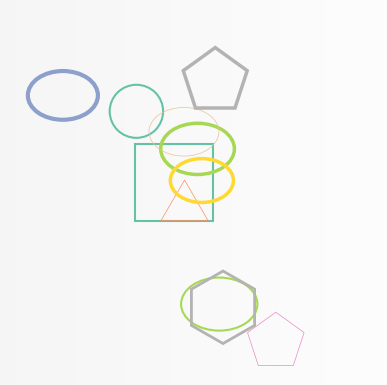[{"shape": "square", "thickness": 1.5, "radius": 0.5, "center": [0.449, 0.526]}, {"shape": "circle", "thickness": 1.5, "radius": 0.34, "center": [0.352, 0.711]}, {"shape": "triangle", "thickness": 0.5, "radius": 0.35, "center": [0.476, 0.462]}, {"shape": "oval", "thickness": 3, "radius": 0.45, "center": [0.162, 0.752]}, {"shape": "pentagon", "thickness": 0.5, "radius": 0.38, "center": [0.712, 0.112]}, {"shape": "oval", "thickness": 1.5, "radius": 0.49, "center": [0.566, 0.21]}, {"shape": "oval", "thickness": 2.5, "radius": 0.48, "center": [0.51, 0.613]}, {"shape": "oval", "thickness": 2.5, "radius": 0.41, "center": [0.521, 0.531]}, {"shape": "oval", "thickness": 0.5, "radius": 0.45, "center": [0.475, 0.658]}, {"shape": "hexagon", "thickness": 2, "radius": 0.47, "center": [0.576, 0.202]}, {"shape": "pentagon", "thickness": 2.5, "radius": 0.43, "center": [0.555, 0.79]}]